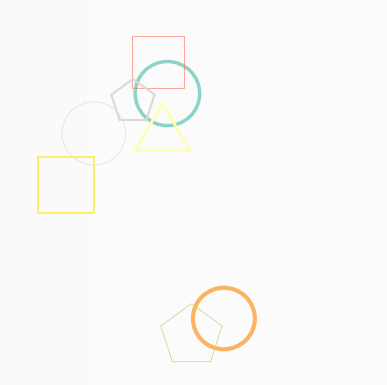[{"shape": "circle", "thickness": 2.5, "radius": 0.42, "center": [0.432, 0.757]}, {"shape": "triangle", "thickness": 2, "radius": 0.41, "center": [0.42, 0.65]}, {"shape": "square", "thickness": 0.5, "radius": 0.33, "center": [0.407, 0.839]}, {"shape": "circle", "thickness": 3, "radius": 0.4, "center": [0.578, 0.173]}, {"shape": "pentagon", "thickness": 0.5, "radius": 0.42, "center": [0.494, 0.128]}, {"shape": "pentagon", "thickness": 1.5, "radius": 0.29, "center": [0.343, 0.736]}, {"shape": "circle", "thickness": 0.5, "radius": 0.41, "center": [0.242, 0.653]}, {"shape": "square", "thickness": 1.5, "radius": 0.36, "center": [0.169, 0.52]}]